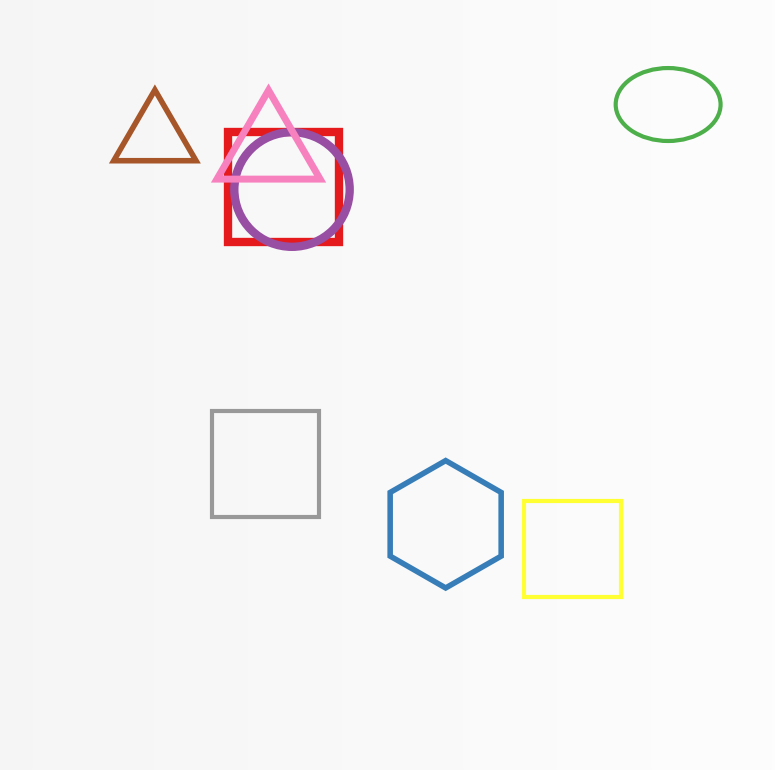[{"shape": "square", "thickness": 3, "radius": 0.36, "center": [0.366, 0.757]}, {"shape": "hexagon", "thickness": 2, "radius": 0.41, "center": [0.575, 0.319]}, {"shape": "oval", "thickness": 1.5, "radius": 0.34, "center": [0.862, 0.864]}, {"shape": "circle", "thickness": 3, "radius": 0.37, "center": [0.377, 0.754]}, {"shape": "square", "thickness": 1.5, "radius": 0.31, "center": [0.739, 0.287]}, {"shape": "triangle", "thickness": 2, "radius": 0.31, "center": [0.2, 0.822]}, {"shape": "triangle", "thickness": 2.5, "radius": 0.38, "center": [0.347, 0.806]}, {"shape": "square", "thickness": 1.5, "radius": 0.35, "center": [0.343, 0.398]}]